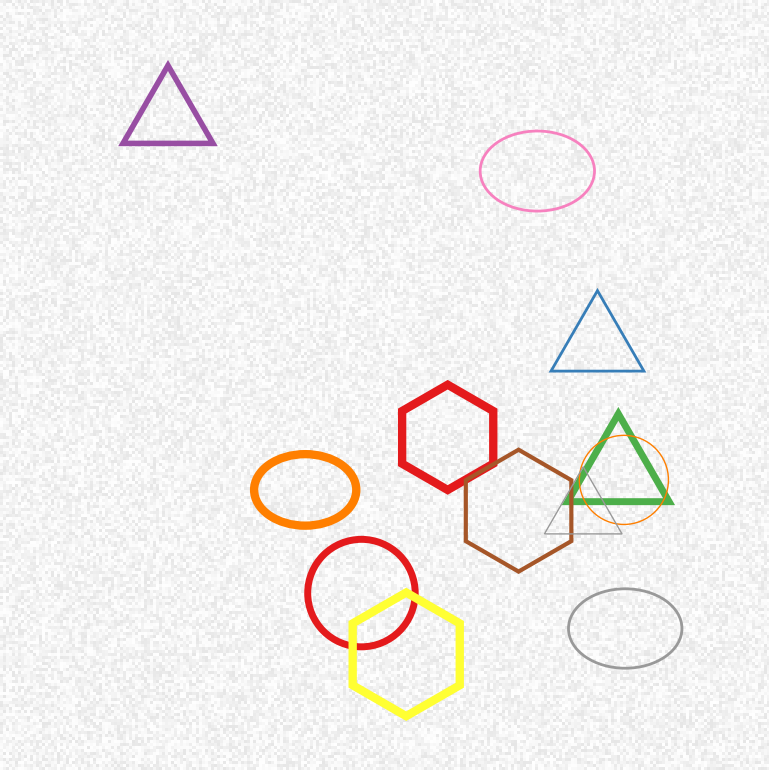[{"shape": "hexagon", "thickness": 3, "radius": 0.34, "center": [0.581, 0.432]}, {"shape": "circle", "thickness": 2.5, "radius": 0.35, "center": [0.469, 0.23]}, {"shape": "triangle", "thickness": 1, "radius": 0.35, "center": [0.776, 0.553]}, {"shape": "triangle", "thickness": 2.5, "radius": 0.38, "center": [0.803, 0.387]}, {"shape": "triangle", "thickness": 2, "radius": 0.34, "center": [0.218, 0.847]}, {"shape": "circle", "thickness": 0.5, "radius": 0.29, "center": [0.81, 0.377]}, {"shape": "oval", "thickness": 3, "radius": 0.33, "center": [0.396, 0.364]}, {"shape": "hexagon", "thickness": 3, "radius": 0.4, "center": [0.528, 0.15]}, {"shape": "hexagon", "thickness": 1.5, "radius": 0.4, "center": [0.673, 0.337]}, {"shape": "oval", "thickness": 1, "radius": 0.37, "center": [0.698, 0.778]}, {"shape": "triangle", "thickness": 0.5, "radius": 0.29, "center": [0.757, 0.336]}, {"shape": "oval", "thickness": 1, "radius": 0.37, "center": [0.812, 0.184]}]